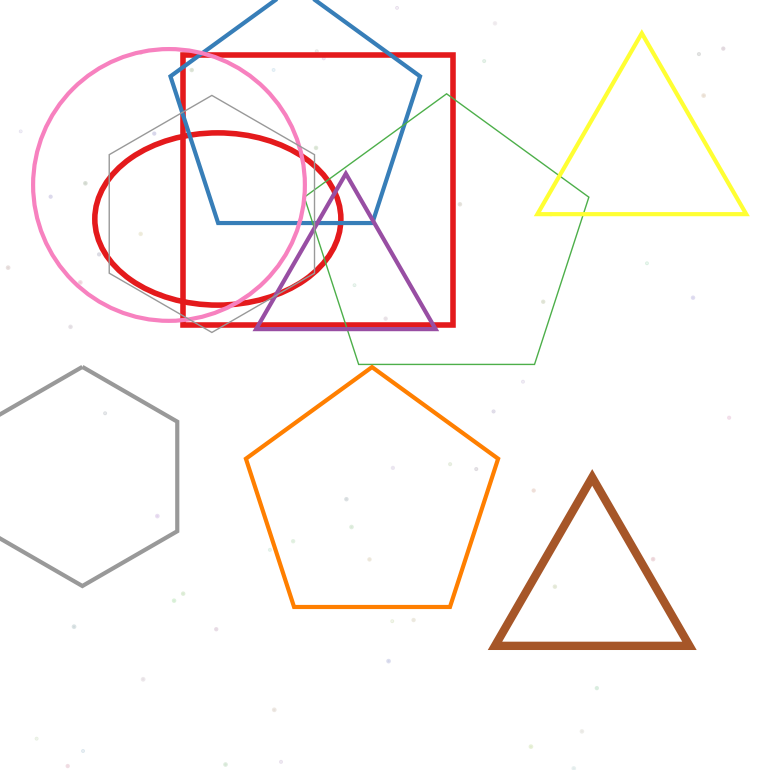[{"shape": "square", "thickness": 2, "radius": 0.88, "center": [0.413, 0.754]}, {"shape": "oval", "thickness": 2, "radius": 0.8, "center": [0.283, 0.716]}, {"shape": "pentagon", "thickness": 1.5, "radius": 0.85, "center": [0.383, 0.848]}, {"shape": "pentagon", "thickness": 0.5, "radius": 0.97, "center": [0.58, 0.684]}, {"shape": "triangle", "thickness": 1.5, "radius": 0.67, "center": [0.449, 0.64]}, {"shape": "pentagon", "thickness": 1.5, "radius": 0.86, "center": [0.483, 0.351]}, {"shape": "triangle", "thickness": 1.5, "radius": 0.78, "center": [0.834, 0.8]}, {"shape": "triangle", "thickness": 3, "radius": 0.73, "center": [0.769, 0.234]}, {"shape": "circle", "thickness": 1.5, "radius": 0.88, "center": [0.219, 0.76]}, {"shape": "hexagon", "thickness": 0.5, "radius": 0.77, "center": [0.275, 0.722]}, {"shape": "hexagon", "thickness": 1.5, "radius": 0.71, "center": [0.107, 0.381]}]